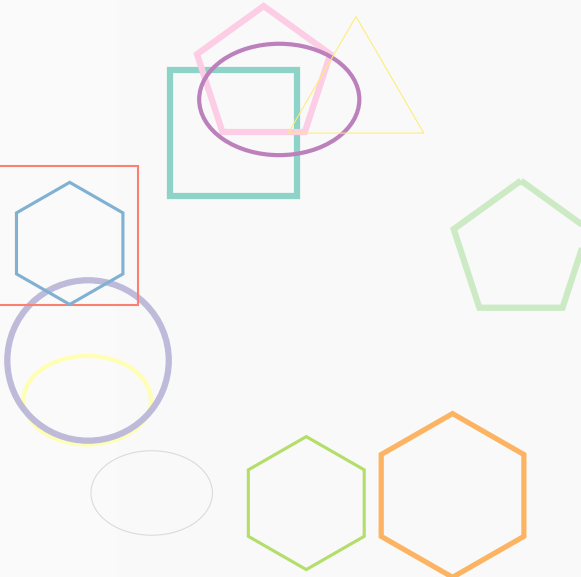[{"shape": "square", "thickness": 3, "radius": 0.55, "center": [0.401, 0.769]}, {"shape": "oval", "thickness": 2, "radius": 0.55, "center": [0.15, 0.306]}, {"shape": "circle", "thickness": 3, "radius": 0.69, "center": [0.151, 0.375]}, {"shape": "square", "thickness": 1, "radius": 0.6, "center": [0.117, 0.591]}, {"shape": "hexagon", "thickness": 1.5, "radius": 0.53, "center": [0.12, 0.578]}, {"shape": "hexagon", "thickness": 2.5, "radius": 0.71, "center": [0.779, 0.141]}, {"shape": "hexagon", "thickness": 1.5, "radius": 0.58, "center": [0.527, 0.128]}, {"shape": "pentagon", "thickness": 3, "radius": 0.6, "center": [0.454, 0.868]}, {"shape": "oval", "thickness": 0.5, "radius": 0.52, "center": [0.261, 0.146]}, {"shape": "oval", "thickness": 2, "radius": 0.69, "center": [0.48, 0.827]}, {"shape": "pentagon", "thickness": 3, "radius": 0.61, "center": [0.896, 0.565]}, {"shape": "triangle", "thickness": 0.5, "radius": 0.67, "center": [0.613, 0.836]}]